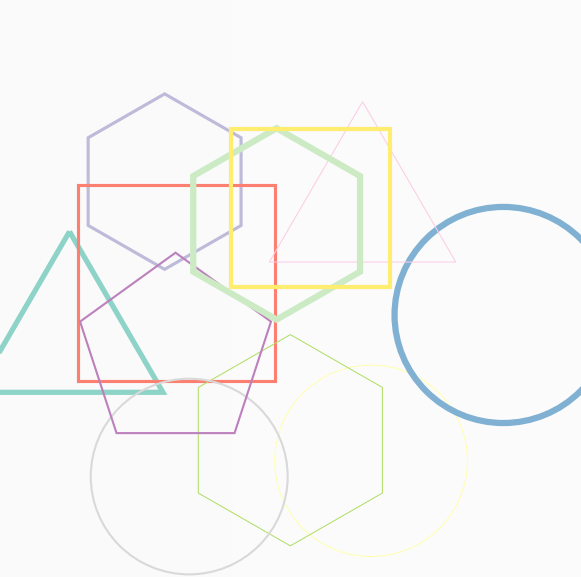[{"shape": "triangle", "thickness": 2.5, "radius": 0.93, "center": [0.12, 0.413]}, {"shape": "circle", "thickness": 0.5, "radius": 0.83, "center": [0.638, 0.201]}, {"shape": "hexagon", "thickness": 1.5, "radius": 0.76, "center": [0.283, 0.685]}, {"shape": "square", "thickness": 1.5, "radius": 0.85, "center": [0.304, 0.509]}, {"shape": "circle", "thickness": 3, "radius": 0.94, "center": [0.866, 0.454]}, {"shape": "hexagon", "thickness": 0.5, "radius": 0.91, "center": [0.5, 0.237]}, {"shape": "triangle", "thickness": 0.5, "radius": 0.93, "center": [0.624, 0.638]}, {"shape": "circle", "thickness": 1, "radius": 0.85, "center": [0.326, 0.174]}, {"shape": "pentagon", "thickness": 1, "radius": 0.86, "center": [0.302, 0.389]}, {"shape": "hexagon", "thickness": 3, "radius": 0.83, "center": [0.476, 0.611]}, {"shape": "square", "thickness": 2, "radius": 0.68, "center": [0.534, 0.639]}]